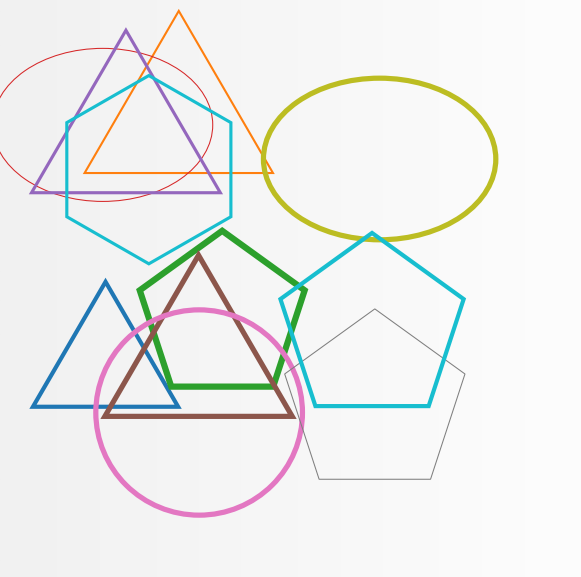[{"shape": "triangle", "thickness": 2, "radius": 0.72, "center": [0.182, 0.367]}, {"shape": "triangle", "thickness": 1, "radius": 0.94, "center": [0.308, 0.793]}, {"shape": "pentagon", "thickness": 3, "radius": 0.75, "center": [0.382, 0.45]}, {"shape": "oval", "thickness": 0.5, "radius": 0.95, "center": [0.177, 0.783]}, {"shape": "triangle", "thickness": 1.5, "radius": 0.94, "center": [0.217, 0.759]}, {"shape": "triangle", "thickness": 2.5, "radius": 0.93, "center": [0.342, 0.371]}, {"shape": "circle", "thickness": 2.5, "radius": 0.89, "center": [0.343, 0.285]}, {"shape": "pentagon", "thickness": 0.5, "radius": 0.82, "center": [0.645, 0.301]}, {"shape": "oval", "thickness": 2.5, "radius": 1.0, "center": [0.653, 0.724]}, {"shape": "hexagon", "thickness": 1.5, "radius": 0.81, "center": [0.256, 0.705]}, {"shape": "pentagon", "thickness": 2, "radius": 0.83, "center": [0.64, 0.43]}]